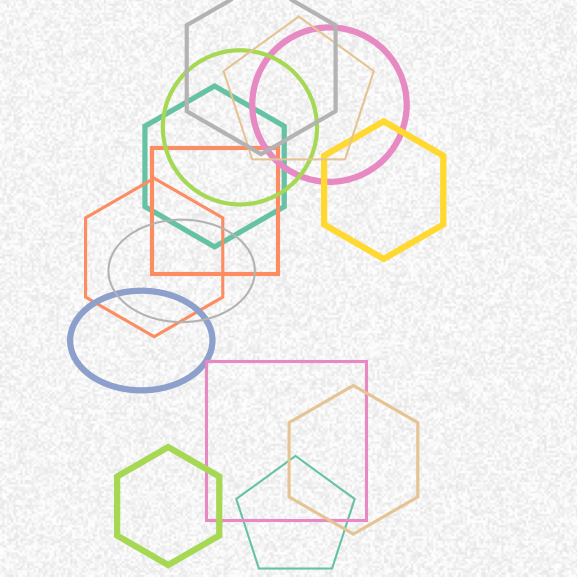[{"shape": "hexagon", "thickness": 2.5, "radius": 0.7, "center": [0.372, 0.711]}, {"shape": "pentagon", "thickness": 1, "radius": 0.54, "center": [0.512, 0.102]}, {"shape": "square", "thickness": 2, "radius": 0.54, "center": [0.373, 0.634]}, {"shape": "hexagon", "thickness": 1.5, "radius": 0.69, "center": [0.267, 0.553]}, {"shape": "oval", "thickness": 3, "radius": 0.62, "center": [0.245, 0.409]}, {"shape": "circle", "thickness": 3, "radius": 0.67, "center": [0.57, 0.818]}, {"shape": "square", "thickness": 1.5, "radius": 0.69, "center": [0.495, 0.236]}, {"shape": "circle", "thickness": 2, "radius": 0.67, "center": [0.415, 0.779]}, {"shape": "hexagon", "thickness": 3, "radius": 0.51, "center": [0.291, 0.123]}, {"shape": "hexagon", "thickness": 3, "radius": 0.6, "center": [0.664, 0.67]}, {"shape": "hexagon", "thickness": 1.5, "radius": 0.64, "center": [0.612, 0.203]}, {"shape": "pentagon", "thickness": 1, "radius": 0.68, "center": [0.517, 0.834]}, {"shape": "hexagon", "thickness": 2, "radius": 0.74, "center": [0.452, 0.881]}, {"shape": "oval", "thickness": 1, "radius": 0.63, "center": [0.315, 0.53]}]